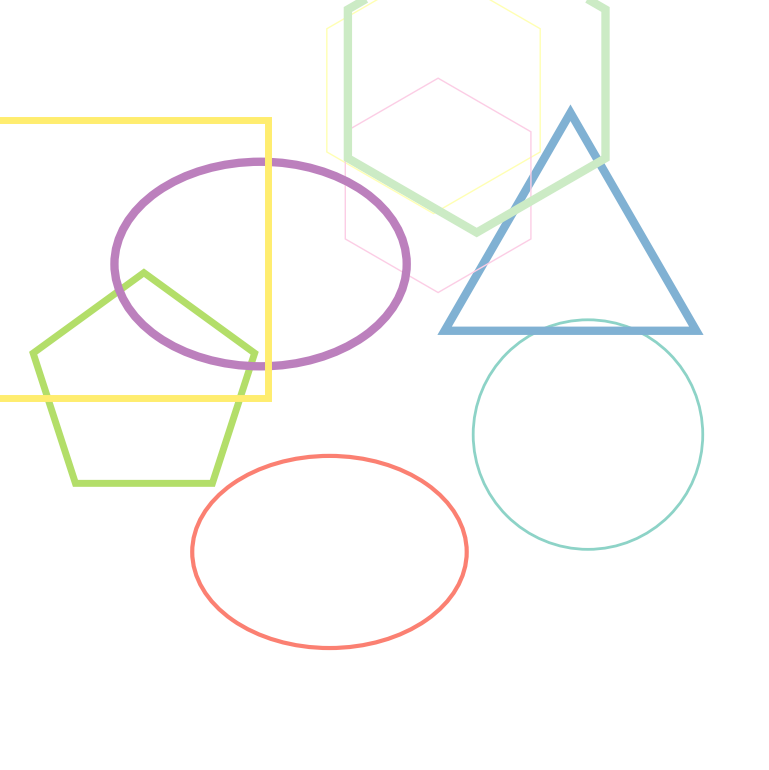[{"shape": "circle", "thickness": 1, "radius": 0.75, "center": [0.764, 0.436]}, {"shape": "hexagon", "thickness": 0.5, "radius": 0.8, "center": [0.563, 0.883]}, {"shape": "oval", "thickness": 1.5, "radius": 0.89, "center": [0.428, 0.283]}, {"shape": "triangle", "thickness": 3, "radius": 0.94, "center": [0.741, 0.665]}, {"shape": "pentagon", "thickness": 2.5, "radius": 0.76, "center": [0.187, 0.495]}, {"shape": "hexagon", "thickness": 0.5, "radius": 0.7, "center": [0.569, 0.759]}, {"shape": "oval", "thickness": 3, "radius": 0.95, "center": [0.338, 0.657]}, {"shape": "hexagon", "thickness": 3, "radius": 0.97, "center": [0.619, 0.891]}, {"shape": "square", "thickness": 2.5, "radius": 0.9, "center": [0.167, 0.664]}]